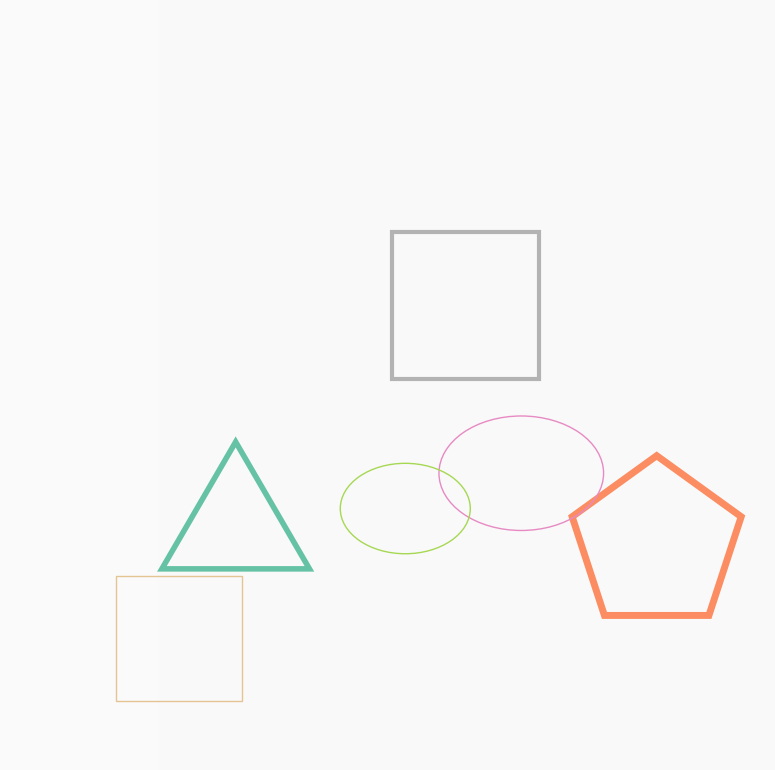[{"shape": "triangle", "thickness": 2, "radius": 0.55, "center": [0.304, 0.316]}, {"shape": "pentagon", "thickness": 2.5, "radius": 0.57, "center": [0.847, 0.294]}, {"shape": "oval", "thickness": 0.5, "radius": 0.53, "center": [0.673, 0.385]}, {"shape": "oval", "thickness": 0.5, "radius": 0.42, "center": [0.523, 0.34]}, {"shape": "square", "thickness": 0.5, "radius": 0.41, "center": [0.231, 0.171]}, {"shape": "square", "thickness": 1.5, "radius": 0.48, "center": [0.6, 0.603]}]